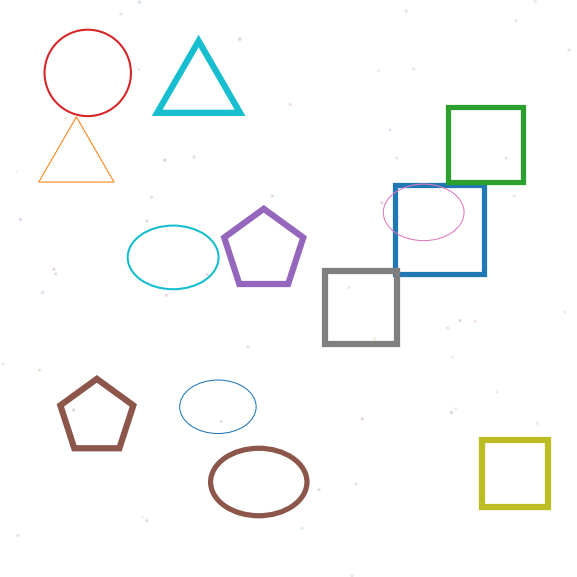[{"shape": "oval", "thickness": 0.5, "radius": 0.33, "center": [0.377, 0.295]}, {"shape": "square", "thickness": 2.5, "radius": 0.39, "center": [0.761, 0.602]}, {"shape": "triangle", "thickness": 0.5, "radius": 0.38, "center": [0.132, 0.722]}, {"shape": "square", "thickness": 2.5, "radius": 0.32, "center": [0.841, 0.749]}, {"shape": "circle", "thickness": 1, "radius": 0.37, "center": [0.152, 0.873]}, {"shape": "pentagon", "thickness": 3, "radius": 0.36, "center": [0.457, 0.566]}, {"shape": "oval", "thickness": 2.5, "radius": 0.42, "center": [0.448, 0.164]}, {"shape": "pentagon", "thickness": 3, "radius": 0.33, "center": [0.168, 0.277]}, {"shape": "oval", "thickness": 0.5, "radius": 0.35, "center": [0.734, 0.631]}, {"shape": "square", "thickness": 3, "radius": 0.31, "center": [0.626, 0.467]}, {"shape": "square", "thickness": 3, "radius": 0.29, "center": [0.892, 0.179]}, {"shape": "triangle", "thickness": 3, "radius": 0.41, "center": [0.344, 0.845]}, {"shape": "oval", "thickness": 1, "radius": 0.39, "center": [0.3, 0.553]}]